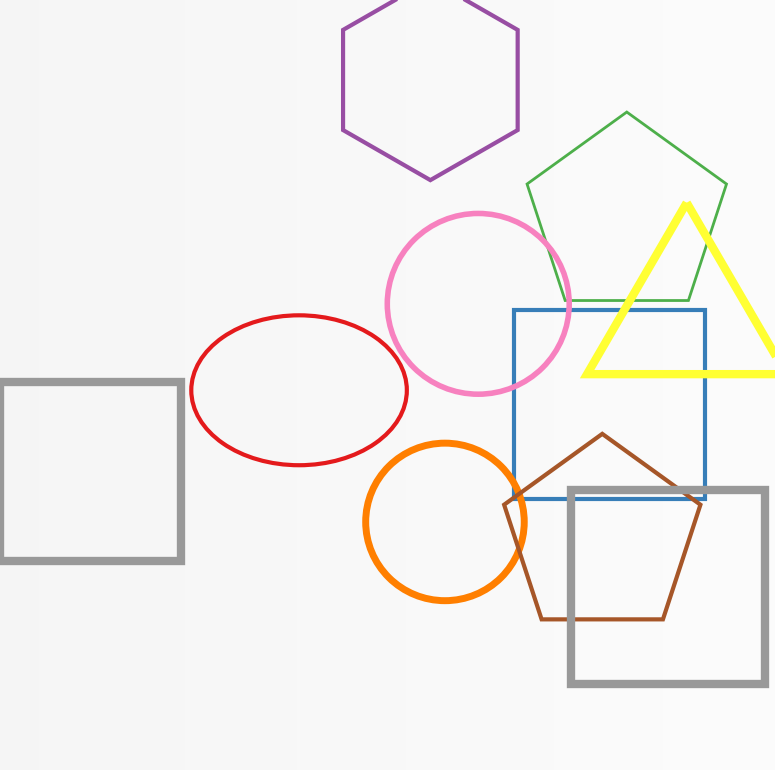[{"shape": "oval", "thickness": 1.5, "radius": 0.7, "center": [0.386, 0.493]}, {"shape": "square", "thickness": 1.5, "radius": 0.62, "center": [0.786, 0.475]}, {"shape": "pentagon", "thickness": 1, "radius": 0.68, "center": [0.809, 0.719]}, {"shape": "hexagon", "thickness": 1.5, "radius": 0.65, "center": [0.555, 0.896]}, {"shape": "circle", "thickness": 2.5, "radius": 0.51, "center": [0.574, 0.322]}, {"shape": "triangle", "thickness": 3, "radius": 0.74, "center": [0.886, 0.588]}, {"shape": "pentagon", "thickness": 1.5, "radius": 0.67, "center": [0.777, 0.303]}, {"shape": "circle", "thickness": 2, "radius": 0.59, "center": [0.617, 0.605]}, {"shape": "square", "thickness": 3, "radius": 0.58, "center": [0.117, 0.388]}, {"shape": "square", "thickness": 3, "radius": 0.63, "center": [0.862, 0.238]}]